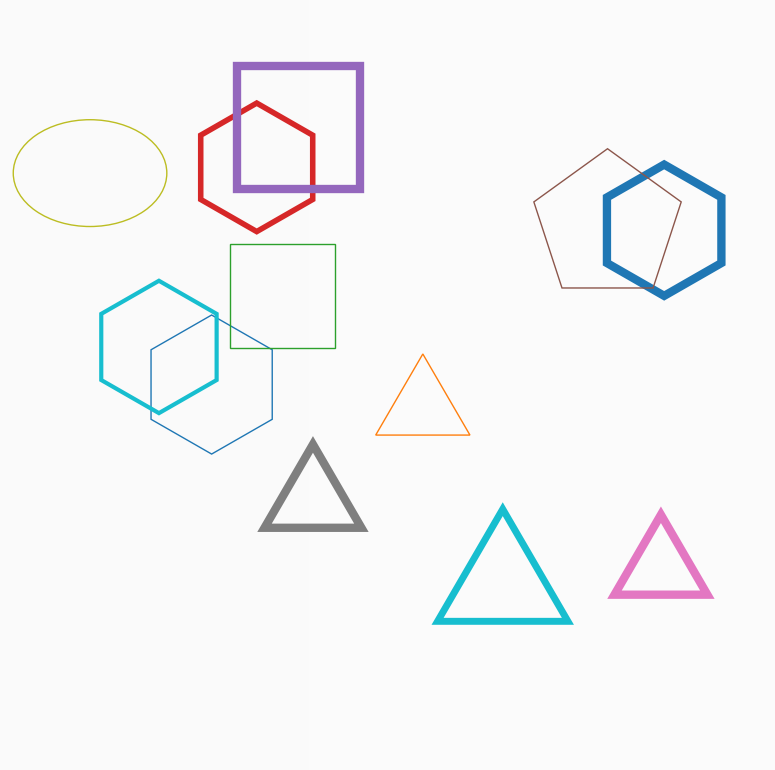[{"shape": "hexagon", "thickness": 0.5, "radius": 0.45, "center": [0.273, 0.501]}, {"shape": "hexagon", "thickness": 3, "radius": 0.43, "center": [0.857, 0.701]}, {"shape": "triangle", "thickness": 0.5, "radius": 0.35, "center": [0.546, 0.47]}, {"shape": "square", "thickness": 0.5, "radius": 0.34, "center": [0.364, 0.615]}, {"shape": "hexagon", "thickness": 2, "radius": 0.42, "center": [0.331, 0.783]}, {"shape": "square", "thickness": 3, "radius": 0.4, "center": [0.385, 0.834]}, {"shape": "pentagon", "thickness": 0.5, "radius": 0.5, "center": [0.784, 0.707]}, {"shape": "triangle", "thickness": 3, "radius": 0.35, "center": [0.853, 0.262]}, {"shape": "triangle", "thickness": 3, "radius": 0.36, "center": [0.404, 0.351]}, {"shape": "oval", "thickness": 0.5, "radius": 0.5, "center": [0.116, 0.775]}, {"shape": "hexagon", "thickness": 1.5, "radius": 0.43, "center": [0.205, 0.549]}, {"shape": "triangle", "thickness": 2.5, "radius": 0.49, "center": [0.649, 0.242]}]